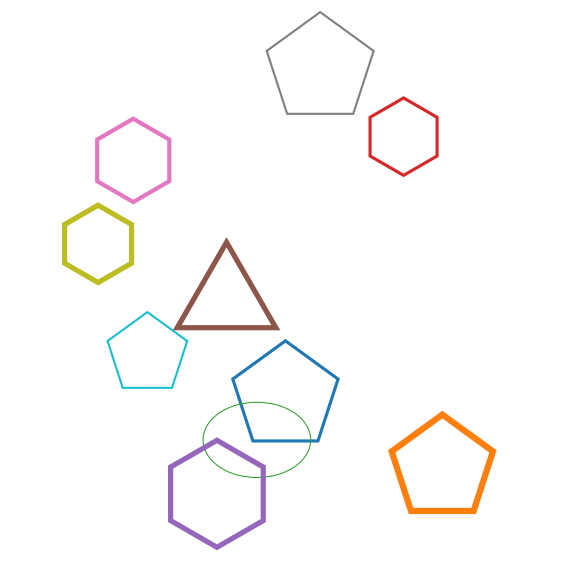[{"shape": "pentagon", "thickness": 1.5, "radius": 0.48, "center": [0.494, 0.313]}, {"shape": "pentagon", "thickness": 3, "radius": 0.46, "center": [0.766, 0.189]}, {"shape": "oval", "thickness": 0.5, "radius": 0.47, "center": [0.445, 0.237]}, {"shape": "hexagon", "thickness": 1.5, "radius": 0.34, "center": [0.699, 0.762]}, {"shape": "hexagon", "thickness": 2.5, "radius": 0.46, "center": [0.376, 0.144]}, {"shape": "triangle", "thickness": 2.5, "radius": 0.49, "center": [0.392, 0.481]}, {"shape": "hexagon", "thickness": 2, "radius": 0.36, "center": [0.231, 0.721]}, {"shape": "pentagon", "thickness": 1, "radius": 0.49, "center": [0.554, 0.881]}, {"shape": "hexagon", "thickness": 2.5, "radius": 0.33, "center": [0.17, 0.577]}, {"shape": "pentagon", "thickness": 1, "radius": 0.36, "center": [0.255, 0.386]}]